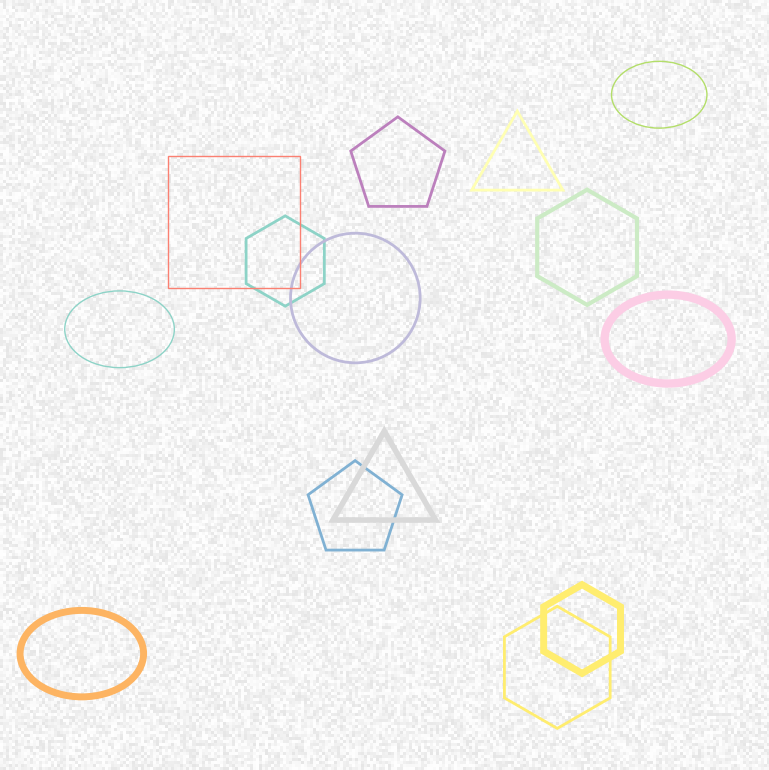[{"shape": "oval", "thickness": 0.5, "radius": 0.36, "center": [0.155, 0.572]}, {"shape": "hexagon", "thickness": 1, "radius": 0.29, "center": [0.37, 0.661]}, {"shape": "triangle", "thickness": 1, "radius": 0.34, "center": [0.672, 0.787]}, {"shape": "circle", "thickness": 1, "radius": 0.42, "center": [0.461, 0.613]}, {"shape": "square", "thickness": 0.5, "radius": 0.43, "center": [0.304, 0.712]}, {"shape": "pentagon", "thickness": 1, "radius": 0.32, "center": [0.461, 0.338]}, {"shape": "oval", "thickness": 2.5, "radius": 0.4, "center": [0.106, 0.151]}, {"shape": "oval", "thickness": 0.5, "radius": 0.31, "center": [0.856, 0.877]}, {"shape": "oval", "thickness": 3, "radius": 0.41, "center": [0.868, 0.56]}, {"shape": "triangle", "thickness": 2, "radius": 0.38, "center": [0.499, 0.363]}, {"shape": "pentagon", "thickness": 1, "radius": 0.32, "center": [0.517, 0.784]}, {"shape": "hexagon", "thickness": 1.5, "radius": 0.37, "center": [0.762, 0.679]}, {"shape": "hexagon", "thickness": 2.5, "radius": 0.29, "center": [0.756, 0.183]}, {"shape": "hexagon", "thickness": 1, "radius": 0.4, "center": [0.724, 0.133]}]